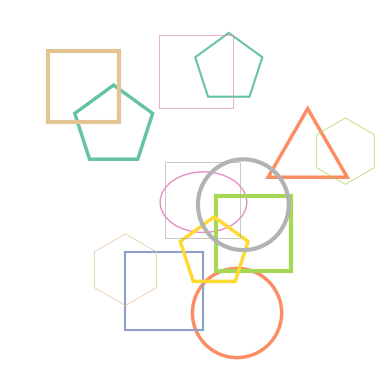[{"shape": "pentagon", "thickness": 1.5, "radius": 0.46, "center": [0.594, 0.823]}, {"shape": "pentagon", "thickness": 2.5, "radius": 0.53, "center": [0.295, 0.673]}, {"shape": "triangle", "thickness": 2.5, "radius": 0.59, "center": [0.799, 0.599]}, {"shape": "circle", "thickness": 2.5, "radius": 0.58, "center": [0.616, 0.187]}, {"shape": "square", "thickness": 1.5, "radius": 0.5, "center": [0.427, 0.244]}, {"shape": "square", "thickness": 0.5, "radius": 0.48, "center": [0.509, 0.813]}, {"shape": "oval", "thickness": 1, "radius": 0.56, "center": [0.528, 0.475]}, {"shape": "square", "thickness": 3, "radius": 0.49, "center": [0.659, 0.393]}, {"shape": "hexagon", "thickness": 0.5, "radius": 0.43, "center": [0.897, 0.607]}, {"shape": "pentagon", "thickness": 2.5, "radius": 0.46, "center": [0.556, 0.344]}, {"shape": "square", "thickness": 3, "radius": 0.46, "center": [0.216, 0.774]}, {"shape": "hexagon", "thickness": 0.5, "radius": 0.47, "center": [0.326, 0.299]}, {"shape": "circle", "thickness": 3, "radius": 0.59, "center": [0.632, 0.468]}, {"shape": "square", "thickness": 0.5, "radius": 0.49, "center": [0.527, 0.48]}]